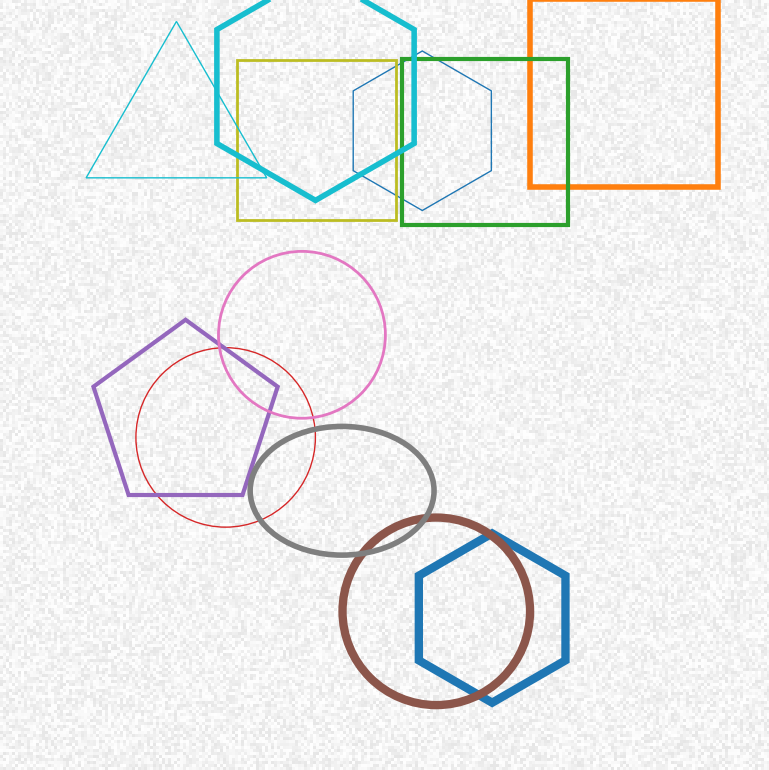[{"shape": "hexagon", "thickness": 0.5, "radius": 0.52, "center": [0.548, 0.83]}, {"shape": "hexagon", "thickness": 3, "radius": 0.55, "center": [0.639, 0.197]}, {"shape": "square", "thickness": 2, "radius": 0.61, "center": [0.81, 0.879]}, {"shape": "square", "thickness": 1.5, "radius": 0.54, "center": [0.63, 0.815]}, {"shape": "circle", "thickness": 0.5, "radius": 0.58, "center": [0.293, 0.432]}, {"shape": "pentagon", "thickness": 1.5, "radius": 0.63, "center": [0.241, 0.459]}, {"shape": "circle", "thickness": 3, "radius": 0.61, "center": [0.567, 0.206]}, {"shape": "circle", "thickness": 1, "radius": 0.54, "center": [0.392, 0.565]}, {"shape": "oval", "thickness": 2, "radius": 0.6, "center": [0.444, 0.363]}, {"shape": "square", "thickness": 1, "radius": 0.52, "center": [0.411, 0.818]}, {"shape": "triangle", "thickness": 0.5, "radius": 0.68, "center": [0.229, 0.837]}, {"shape": "hexagon", "thickness": 2, "radius": 0.74, "center": [0.41, 0.888]}]